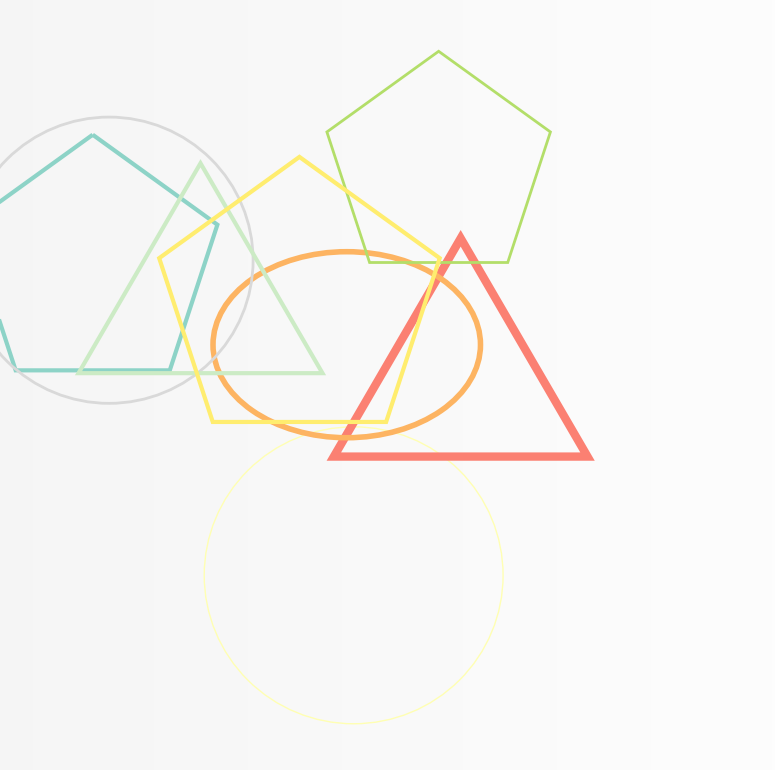[{"shape": "pentagon", "thickness": 1.5, "radius": 0.85, "center": [0.12, 0.656]}, {"shape": "circle", "thickness": 0.5, "radius": 0.96, "center": [0.456, 0.253]}, {"shape": "triangle", "thickness": 3, "radius": 0.94, "center": [0.594, 0.502]}, {"shape": "oval", "thickness": 2, "radius": 0.86, "center": [0.447, 0.552]}, {"shape": "pentagon", "thickness": 1, "radius": 0.76, "center": [0.566, 0.782]}, {"shape": "circle", "thickness": 1, "radius": 0.93, "center": [0.141, 0.662]}, {"shape": "triangle", "thickness": 1.5, "radius": 0.91, "center": [0.259, 0.606]}, {"shape": "pentagon", "thickness": 1.5, "radius": 0.95, "center": [0.386, 0.606]}]